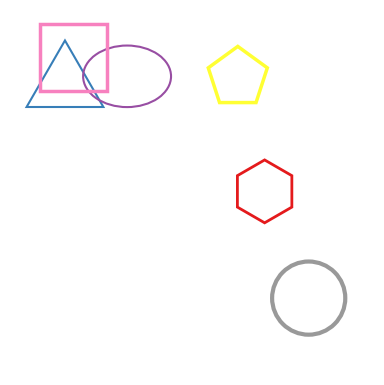[{"shape": "hexagon", "thickness": 2, "radius": 0.41, "center": [0.687, 0.503]}, {"shape": "triangle", "thickness": 1.5, "radius": 0.58, "center": [0.169, 0.78]}, {"shape": "oval", "thickness": 1.5, "radius": 0.57, "center": [0.33, 0.802]}, {"shape": "pentagon", "thickness": 2.5, "radius": 0.4, "center": [0.618, 0.799]}, {"shape": "square", "thickness": 2.5, "radius": 0.44, "center": [0.191, 0.851]}, {"shape": "circle", "thickness": 3, "radius": 0.48, "center": [0.802, 0.226]}]